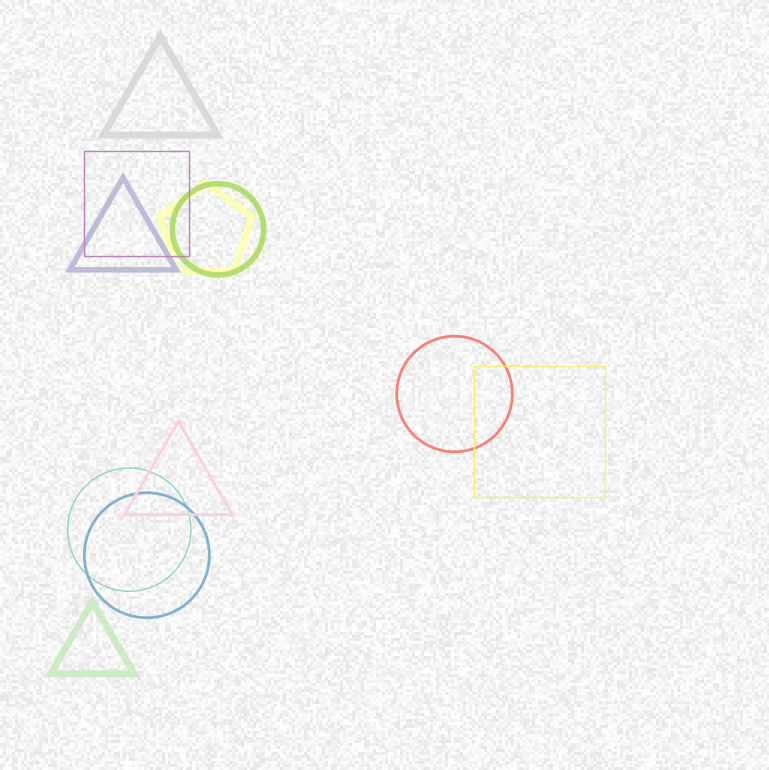[{"shape": "circle", "thickness": 0.5, "radius": 0.4, "center": [0.168, 0.312]}, {"shape": "pentagon", "thickness": 2.5, "radius": 0.31, "center": [0.267, 0.699]}, {"shape": "triangle", "thickness": 2, "radius": 0.4, "center": [0.16, 0.69]}, {"shape": "circle", "thickness": 1, "radius": 0.38, "center": [0.59, 0.488]}, {"shape": "circle", "thickness": 1, "radius": 0.41, "center": [0.191, 0.279]}, {"shape": "circle", "thickness": 2, "radius": 0.3, "center": [0.283, 0.702]}, {"shape": "triangle", "thickness": 1, "radius": 0.4, "center": [0.232, 0.372]}, {"shape": "triangle", "thickness": 2.5, "radius": 0.43, "center": [0.208, 0.867]}, {"shape": "square", "thickness": 0.5, "radius": 0.34, "center": [0.177, 0.736]}, {"shape": "triangle", "thickness": 2.5, "radius": 0.31, "center": [0.12, 0.156]}, {"shape": "square", "thickness": 0.5, "radius": 0.42, "center": [0.701, 0.44]}]